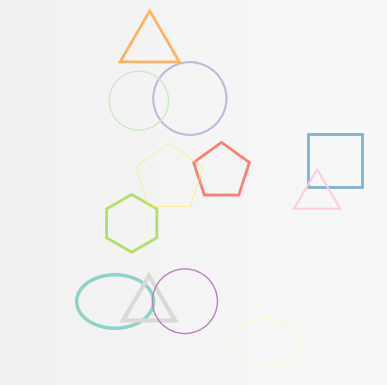[{"shape": "oval", "thickness": 2.5, "radius": 0.5, "center": [0.297, 0.217]}, {"shape": "oval", "thickness": 0.5, "radius": 0.44, "center": [0.69, 0.111]}, {"shape": "circle", "thickness": 1.5, "radius": 0.47, "center": [0.49, 0.744]}, {"shape": "pentagon", "thickness": 2, "radius": 0.38, "center": [0.572, 0.555]}, {"shape": "square", "thickness": 2, "radius": 0.34, "center": [0.864, 0.583]}, {"shape": "triangle", "thickness": 2, "radius": 0.44, "center": [0.386, 0.883]}, {"shape": "hexagon", "thickness": 2, "radius": 0.37, "center": [0.34, 0.42]}, {"shape": "triangle", "thickness": 1.5, "radius": 0.34, "center": [0.818, 0.492]}, {"shape": "triangle", "thickness": 3, "radius": 0.39, "center": [0.385, 0.206]}, {"shape": "circle", "thickness": 1, "radius": 0.42, "center": [0.477, 0.218]}, {"shape": "circle", "thickness": 1, "radius": 0.38, "center": [0.358, 0.738]}, {"shape": "pentagon", "thickness": 0.5, "radius": 0.46, "center": [0.437, 0.537]}]